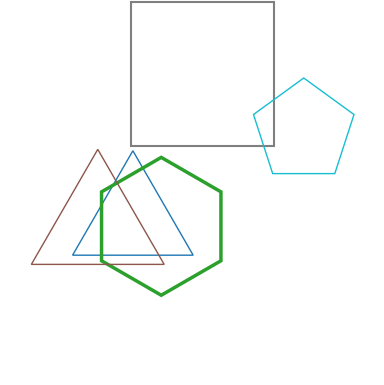[{"shape": "triangle", "thickness": 1, "radius": 0.9, "center": [0.345, 0.428]}, {"shape": "hexagon", "thickness": 2.5, "radius": 0.9, "center": [0.419, 0.412]}, {"shape": "triangle", "thickness": 1, "radius": 1.0, "center": [0.254, 0.413]}, {"shape": "square", "thickness": 1.5, "radius": 0.93, "center": [0.525, 0.808]}, {"shape": "pentagon", "thickness": 1, "radius": 0.69, "center": [0.789, 0.66]}]